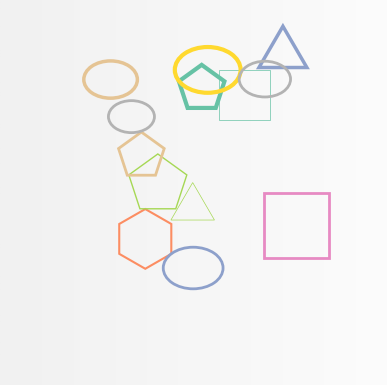[{"shape": "square", "thickness": 0.5, "radius": 0.33, "center": [0.63, 0.753]}, {"shape": "pentagon", "thickness": 3, "radius": 0.31, "center": [0.52, 0.77]}, {"shape": "hexagon", "thickness": 1.5, "radius": 0.39, "center": [0.375, 0.379]}, {"shape": "oval", "thickness": 2, "radius": 0.39, "center": [0.498, 0.304]}, {"shape": "triangle", "thickness": 2.5, "radius": 0.36, "center": [0.73, 0.86]}, {"shape": "square", "thickness": 2, "radius": 0.42, "center": [0.765, 0.414]}, {"shape": "triangle", "thickness": 0.5, "radius": 0.32, "center": [0.497, 0.461]}, {"shape": "pentagon", "thickness": 1, "radius": 0.39, "center": [0.407, 0.521]}, {"shape": "oval", "thickness": 3, "radius": 0.42, "center": [0.536, 0.818]}, {"shape": "pentagon", "thickness": 2, "radius": 0.31, "center": [0.365, 0.595]}, {"shape": "oval", "thickness": 2.5, "radius": 0.35, "center": [0.285, 0.793]}, {"shape": "oval", "thickness": 2, "radius": 0.3, "center": [0.339, 0.697]}, {"shape": "oval", "thickness": 2, "radius": 0.33, "center": [0.684, 0.795]}]